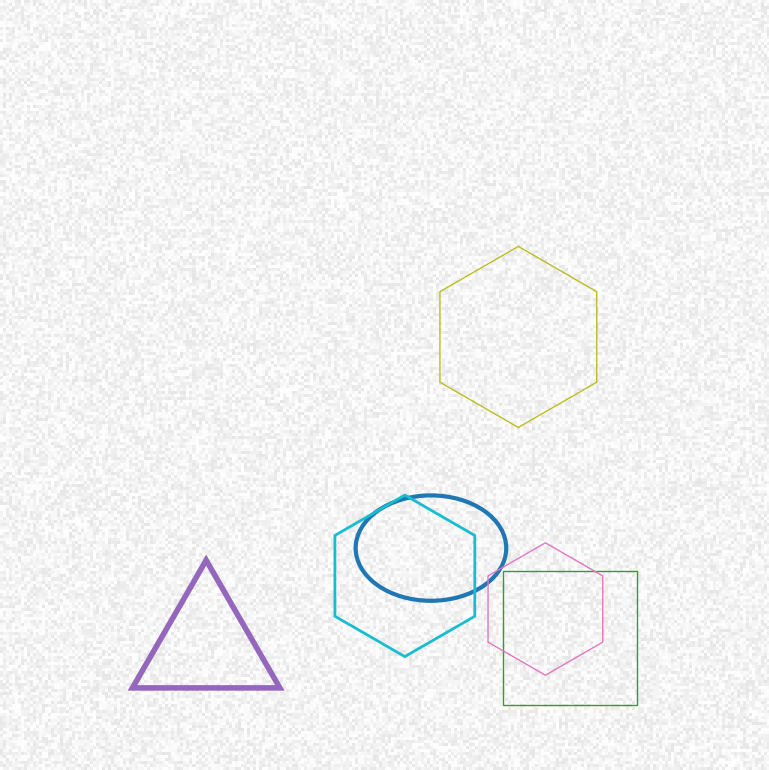[{"shape": "oval", "thickness": 1.5, "radius": 0.49, "center": [0.56, 0.288]}, {"shape": "square", "thickness": 0.5, "radius": 0.44, "center": [0.741, 0.171]}, {"shape": "triangle", "thickness": 2, "radius": 0.55, "center": [0.268, 0.162]}, {"shape": "hexagon", "thickness": 0.5, "radius": 0.43, "center": [0.708, 0.209]}, {"shape": "hexagon", "thickness": 0.5, "radius": 0.59, "center": [0.673, 0.562]}, {"shape": "hexagon", "thickness": 1, "radius": 0.52, "center": [0.526, 0.252]}]